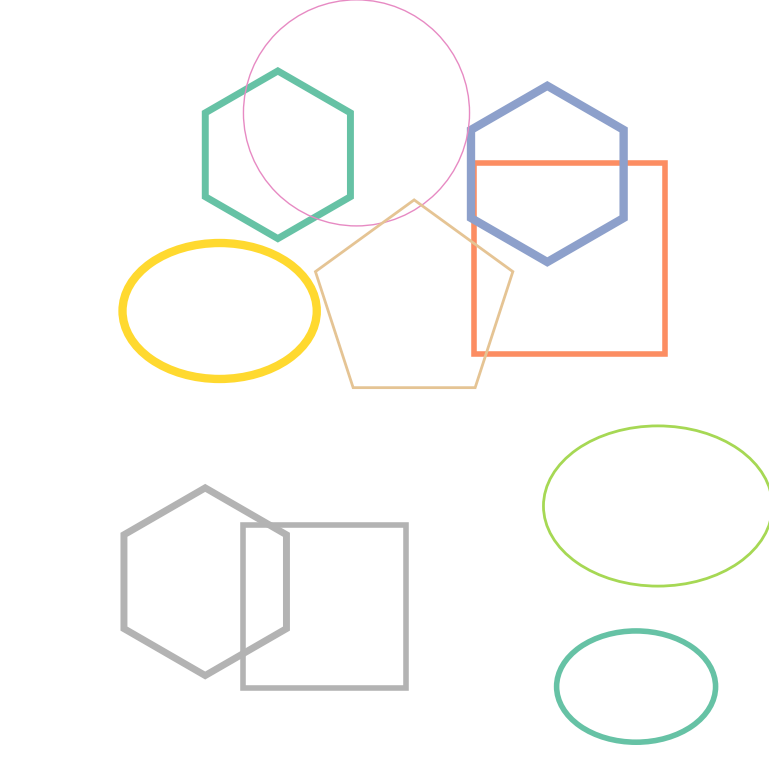[{"shape": "hexagon", "thickness": 2.5, "radius": 0.54, "center": [0.361, 0.799]}, {"shape": "oval", "thickness": 2, "radius": 0.52, "center": [0.826, 0.108]}, {"shape": "square", "thickness": 2, "radius": 0.62, "center": [0.74, 0.664]}, {"shape": "hexagon", "thickness": 3, "radius": 0.57, "center": [0.711, 0.774]}, {"shape": "circle", "thickness": 0.5, "radius": 0.73, "center": [0.463, 0.853]}, {"shape": "oval", "thickness": 1, "radius": 0.74, "center": [0.854, 0.343]}, {"shape": "oval", "thickness": 3, "radius": 0.63, "center": [0.285, 0.596]}, {"shape": "pentagon", "thickness": 1, "radius": 0.67, "center": [0.538, 0.606]}, {"shape": "square", "thickness": 2, "radius": 0.53, "center": [0.422, 0.212]}, {"shape": "hexagon", "thickness": 2.5, "radius": 0.61, "center": [0.266, 0.245]}]